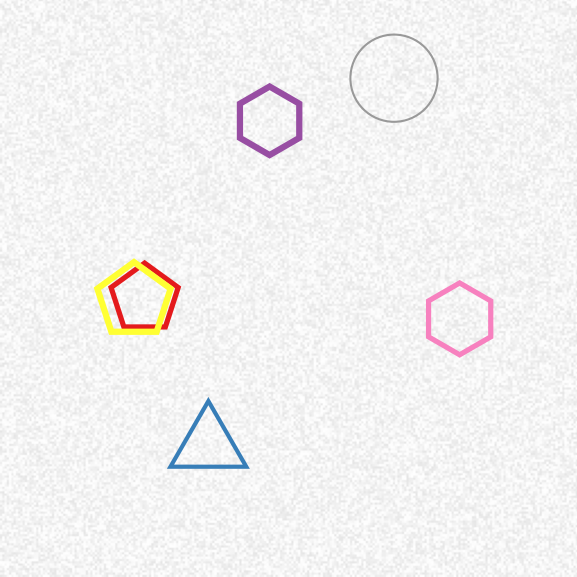[{"shape": "pentagon", "thickness": 2.5, "radius": 0.31, "center": [0.25, 0.482]}, {"shape": "triangle", "thickness": 2, "radius": 0.38, "center": [0.361, 0.229]}, {"shape": "hexagon", "thickness": 3, "radius": 0.3, "center": [0.467, 0.79]}, {"shape": "pentagon", "thickness": 3, "radius": 0.33, "center": [0.232, 0.479]}, {"shape": "hexagon", "thickness": 2.5, "radius": 0.31, "center": [0.796, 0.447]}, {"shape": "circle", "thickness": 1, "radius": 0.38, "center": [0.682, 0.864]}]